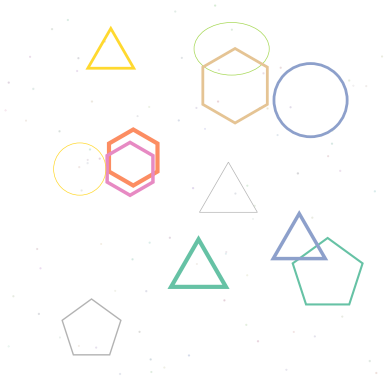[{"shape": "triangle", "thickness": 3, "radius": 0.41, "center": [0.516, 0.296]}, {"shape": "pentagon", "thickness": 1.5, "radius": 0.48, "center": [0.851, 0.286]}, {"shape": "hexagon", "thickness": 3, "radius": 0.36, "center": [0.346, 0.591]}, {"shape": "triangle", "thickness": 2.5, "radius": 0.39, "center": [0.777, 0.367]}, {"shape": "circle", "thickness": 2, "radius": 0.48, "center": [0.807, 0.74]}, {"shape": "hexagon", "thickness": 2.5, "radius": 0.34, "center": [0.338, 0.561]}, {"shape": "oval", "thickness": 0.5, "radius": 0.49, "center": [0.602, 0.873]}, {"shape": "circle", "thickness": 0.5, "radius": 0.34, "center": [0.207, 0.561]}, {"shape": "triangle", "thickness": 2, "radius": 0.34, "center": [0.288, 0.857]}, {"shape": "hexagon", "thickness": 2, "radius": 0.48, "center": [0.611, 0.777]}, {"shape": "triangle", "thickness": 0.5, "radius": 0.43, "center": [0.593, 0.492]}, {"shape": "pentagon", "thickness": 1, "radius": 0.4, "center": [0.238, 0.143]}]